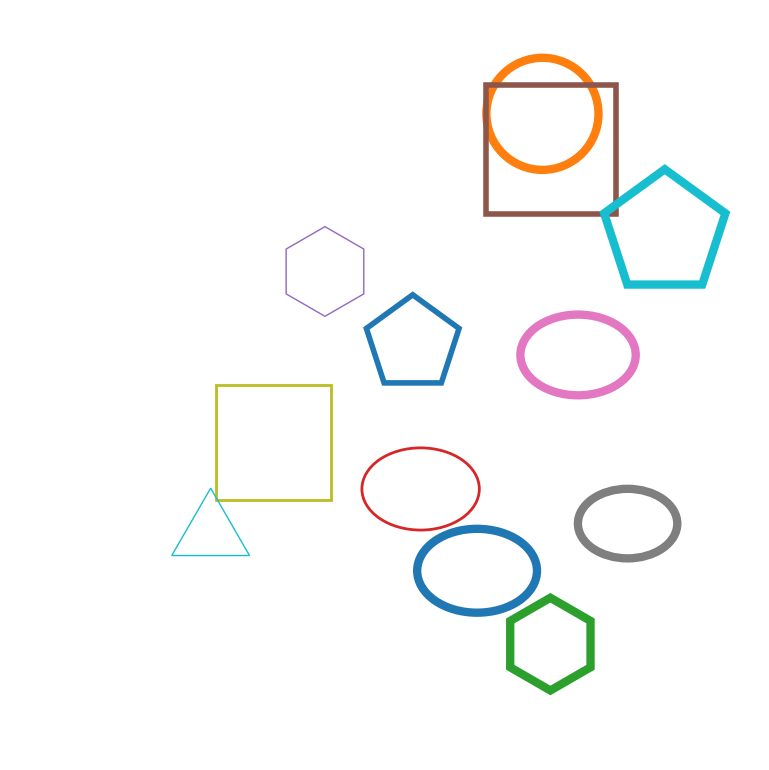[{"shape": "pentagon", "thickness": 2, "radius": 0.32, "center": [0.536, 0.554]}, {"shape": "oval", "thickness": 3, "radius": 0.39, "center": [0.62, 0.259]}, {"shape": "circle", "thickness": 3, "radius": 0.36, "center": [0.704, 0.852]}, {"shape": "hexagon", "thickness": 3, "radius": 0.3, "center": [0.715, 0.163]}, {"shape": "oval", "thickness": 1, "radius": 0.38, "center": [0.546, 0.365]}, {"shape": "hexagon", "thickness": 0.5, "radius": 0.29, "center": [0.422, 0.647]}, {"shape": "square", "thickness": 2, "radius": 0.42, "center": [0.716, 0.806]}, {"shape": "oval", "thickness": 3, "radius": 0.37, "center": [0.751, 0.539]}, {"shape": "oval", "thickness": 3, "radius": 0.32, "center": [0.815, 0.32]}, {"shape": "square", "thickness": 1, "radius": 0.37, "center": [0.355, 0.425]}, {"shape": "triangle", "thickness": 0.5, "radius": 0.29, "center": [0.274, 0.308]}, {"shape": "pentagon", "thickness": 3, "radius": 0.41, "center": [0.863, 0.697]}]